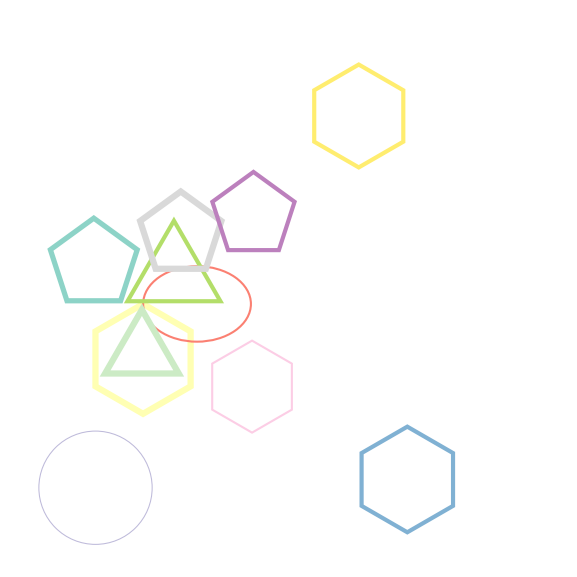[{"shape": "pentagon", "thickness": 2.5, "radius": 0.4, "center": [0.162, 0.542]}, {"shape": "hexagon", "thickness": 3, "radius": 0.48, "center": [0.248, 0.378]}, {"shape": "circle", "thickness": 0.5, "radius": 0.49, "center": [0.165, 0.155]}, {"shape": "oval", "thickness": 1, "radius": 0.47, "center": [0.341, 0.473]}, {"shape": "hexagon", "thickness": 2, "radius": 0.46, "center": [0.705, 0.169]}, {"shape": "triangle", "thickness": 2, "radius": 0.46, "center": [0.301, 0.524]}, {"shape": "hexagon", "thickness": 1, "radius": 0.4, "center": [0.436, 0.33]}, {"shape": "pentagon", "thickness": 3, "radius": 0.37, "center": [0.313, 0.594]}, {"shape": "pentagon", "thickness": 2, "radius": 0.37, "center": [0.439, 0.627]}, {"shape": "triangle", "thickness": 3, "radius": 0.37, "center": [0.246, 0.389]}, {"shape": "hexagon", "thickness": 2, "radius": 0.45, "center": [0.621, 0.798]}]